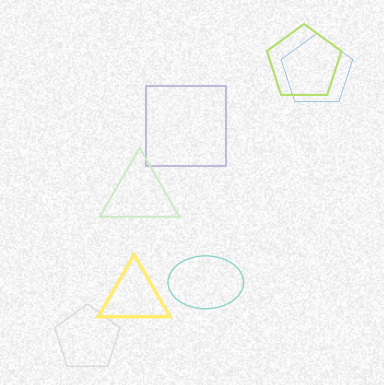[{"shape": "oval", "thickness": 1, "radius": 0.49, "center": [0.534, 0.267]}, {"shape": "square", "thickness": 1.5, "radius": 0.52, "center": [0.483, 0.673]}, {"shape": "pentagon", "thickness": 0.5, "radius": 0.49, "center": [0.823, 0.815]}, {"shape": "pentagon", "thickness": 1.5, "radius": 0.51, "center": [0.79, 0.836]}, {"shape": "pentagon", "thickness": 1, "radius": 0.45, "center": [0.227, 0.121]}, {"shape": "triangle", "thickness": 1.5, "radius": 0.6, "center": [0.363, 0.497]}, {"shape": "triangle", "thickness": 2.5, "radius": 0.54, "center": [0.348, 0.231]}]